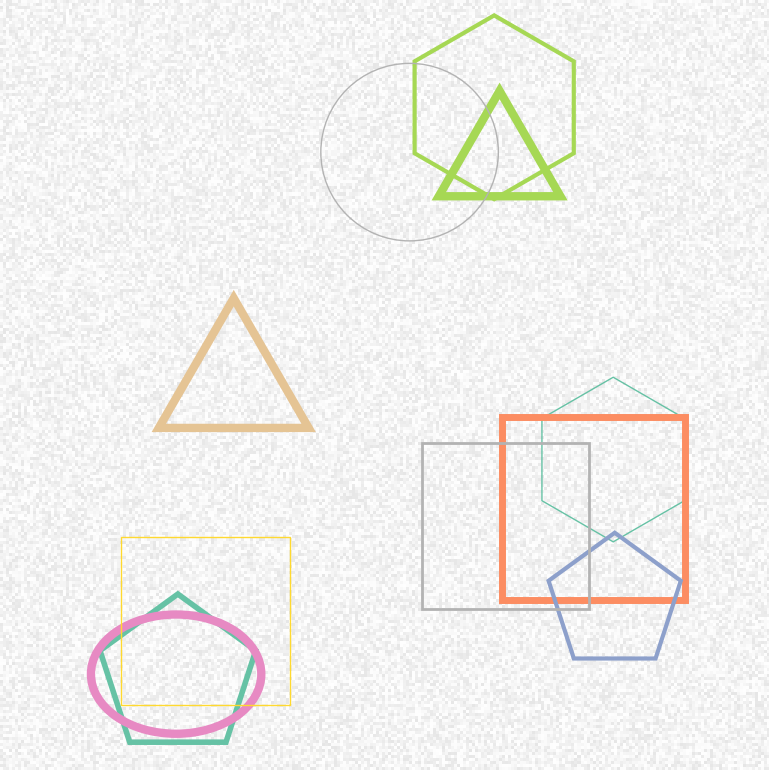[{"shape": "pentagon", "thickness": 2, "radius": 0.53, "center": [0.231, 0.122]}, {"shape": "hexagon", "thickness": 0.5, "radius": 0.53, "center": [0.796, 0.403]}, {"shape": "square", "thickness": 2.5, "radius": 0.59, "center": [0.77, 0.339]}, {"shape": "pentagon", "thickness": 1.5, "radius": 0.45, "center": [0.798, 0.218]}, {"shape": "oval", "thickness": 3, "radius": 0.55, "center": [0.229, 0.125]}, {"shape": "triangle", "thickness": 3, "radius": 0.46, "center": [0.649, 0.791]}, {"shape": "hexagon", "thickness": 1.5, "radius": 0.6, "center": [0.642, 0.861]}, {"shape": "square", "thickness": 0.5, "radius": 0.55, "center": [0.267, 0.193]}, {"shape": "triangle", "thickness": 3, "radius": 0.56, "center": [0.304, 0.5]}, {"shape": "circle", "thickness": 0.5, "radius": 0.58, "center": [0.532, 0.802]}, {"shape": "square", "thickness": 1, "radius": 0.54, "center": [0.656, 0.317]}]